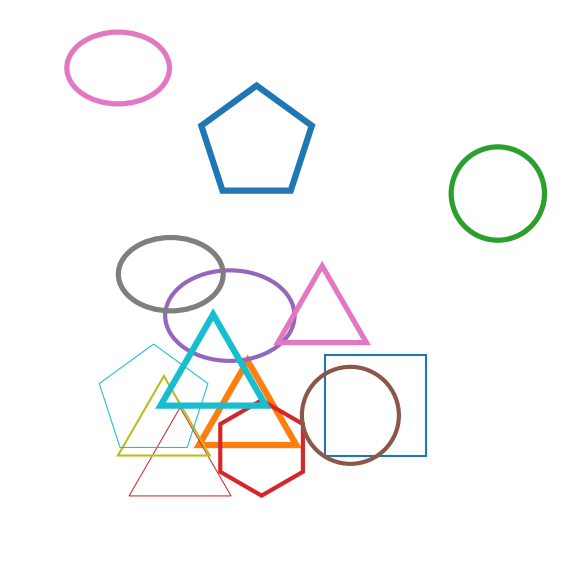[{"shape": "square", "thickness": 1, "radius": 0.43, "center": [0.65, 0.297]}, {"shape": "pentagon", "thickness": 3, "radius": 0.5, "center": [0.444, 0.75]}, {"shape": "triangle", "thickness": 3, "radius": 0.49, "center": [0.429, 0.277]}, {"shape": "circle", "thickness": 2.5, "radius": 0.4, "center": [0.862, 0.664]}, {"shape": "triangle", "thickness": 0.5, "radius": 0.51, "center": [0.312, 0.191]}, {"shape": "hexagon", "thickness": 2, "radius": 0.41, "center": [0.453, 0.224]}, {"shape": "oval", "thickness": 2, "radius": 0.56, "center": [0.398, 0.453]}, {"shape": "circle", "thickness": 2, "radius": 0.42, "center": [0.607, 0.28]}, {"shape": "triangle", "thickness": 2.5, "radius": 0.44, "center": [0.558, 0.45]}, {"shape": "oval", "thickness": 2.5, "radius": 0.44, "center": [0.205, 0.881]}, {"shape": "oval", "thickness": 2.5, "radius": 0.45, "center": [0.296, 0.524]}, {"shape": "triangle", "thickness": 1, "radius": 0.46, "center": [0.284, 0.256]}, {"shape": "pentagon", "thickness": 0.5, "radius": 0.49, "center": [0.266, 0.304]}, {"shape": "triangle", "thickness": 3, "radius": 0.53, "center": [0.369, 0.349]}]